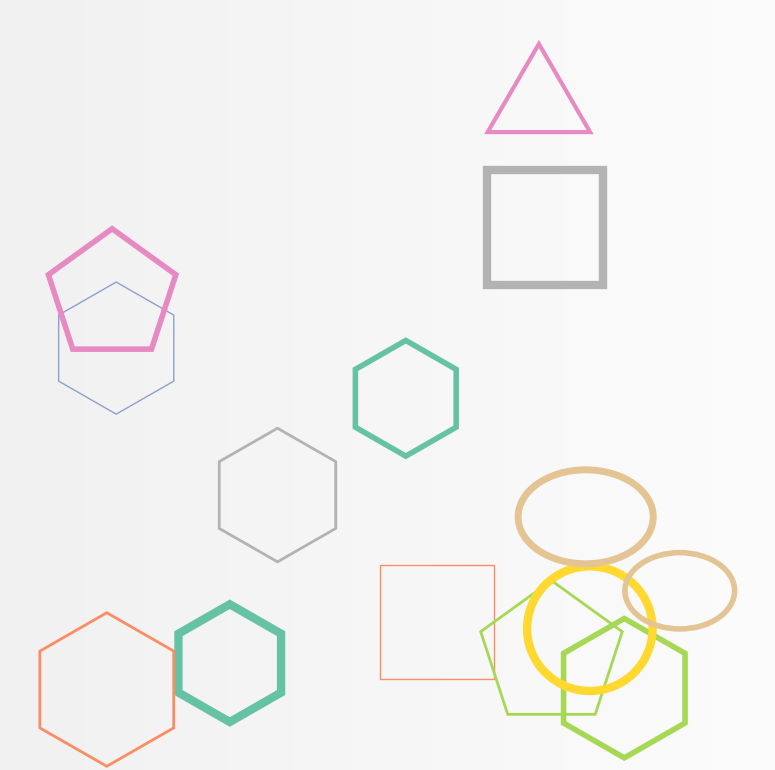[{"shape": "hexagon", "thickness": 3, "radius": 0.38, "center": [0.296, 0.139]}, {"shape": "hexagon", "thickness": 2, "radius": 0.38, "center": [0.524, 0.483]}, {"shape": "square", "thickness": 0.5, "radius": 0.37, "center": [0.564, 0.192]}, {"shape": "hexagon", "thickness": 1, "radius": 0.5, "center": [0.138, 0.105]}, {"shape": "hexagon", "thickness": 0.5, "radius": 0.43, "center": [0.15, 0.548]}, {"shape": "pentagon", "thickness": 2, "radius": 0.43, "center": [0.145, 0.616]}, {"shape": "triangle", "thickness": 1.5, "radius": 0.38, "center": [0.695, 0.867]}, {"shape": "pentagon", "thickness": 1, "radius": 0.48, "center": [0.712, 0.15]}, {"shape": "hexagon", "thickness": 2, "radius": 0.45, "center": [0.806, 0.106]}, {"shape": "circle", "thickness": 3, "radius": 0.4, "center": [0.761, 0.184]}, {"shape": "oval", "thickness": 2, "radius": 0.35, "center": [0.877, 0.233]}, {"shape": "oval", "thickness": 2.5, "radius": 0.44, "center": [0.756, 0.329]}, {"shape": "square", "thickness": 3, "radius": 0.37, "center": [0.703, 0.704]}, {"shape": "hexagon", "thickness": 1, "radius": 0.43, "center": [0.358, 0.357]}]